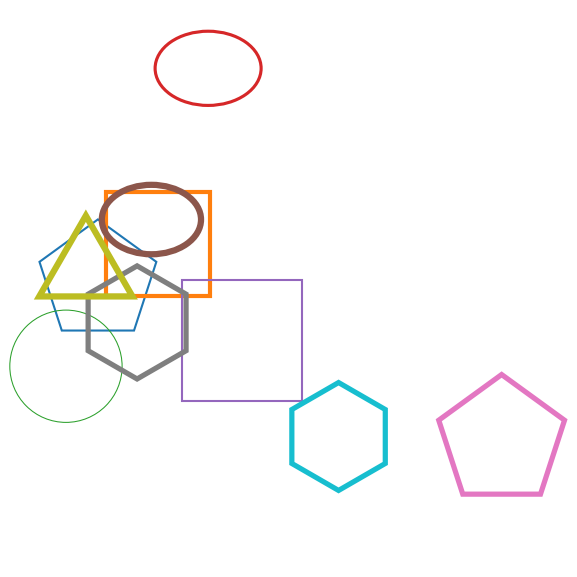[{"shape": "pentagon", "thickness": 1, "radius": 0.53, "center": [0.17, 0.513]}, {"shape": "square", "thickness": 2, "radius": 0.45, "center": [0.274, 0.576]}, {"shape": "circle", "thickness": 0.5, "radius": 0.49, "center": [0.114, 0.365]}, {"shape": "oval", "thickness": 1.5, "radius": 0.46, "center": [0.36, 0.881]}, {"shape": "square", "thickness": 1, "radius": 0.52, "center": [0.42, 0.41]}, {"shape": "oval", "thickness": 3, "radius": 0.43, "center": [0.262, 0.619]}, {"shape": "pentagon", "thickness": 2.5, "radius": 0.57, "center": [0.869, 0.236]}, {"shape": "hexagon", "thickness": 2.5, "radius": 0.49, "center": [0.237, 0.441]}, {"shape": "triangle", "thickness": 3, "radius": 0.47, "center": [0.149, 0.532]}, {"shape": "hexagon", "thickness": 2.5, "radius": 0.47, "center": [0.586, 0.243]}]